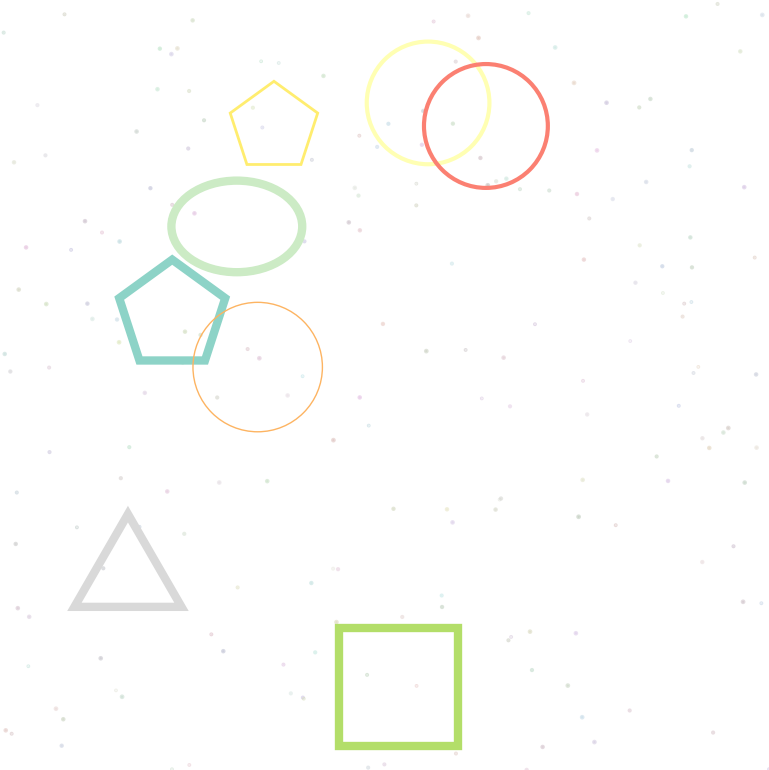[{"shape": "pentagon", "thickness": 3, "radius": 0.36, "center": [0.224, 0.59]}, {"shape": "circle", "thickness": 1.5, "radius": 0.4, "center": [0.556, 0.866]}, {"shape": "circle", "thickness": 1.5, "radius": 0.4, "center": [0.631, 0.836]}, {"shape": "circle", "thickness": 0.5, "radius": 0.42, "center": [0.335, 0.523]}, {"shape": "square", "thickness": 3, "radius": 0.39, "center": [0.517, 0.108]}, {"shape": "triangle", "thickness": 3, "radius": 0.4, "center": [0.166, 0.252]}, {"shape": "oval", "thickness": 3, "radius": 0.42, "center": [0.308, 0.706]}, {"shape": "pentagon", "thickness": 1, "radius": 0.3, "center": [0.356, 0.835]}]